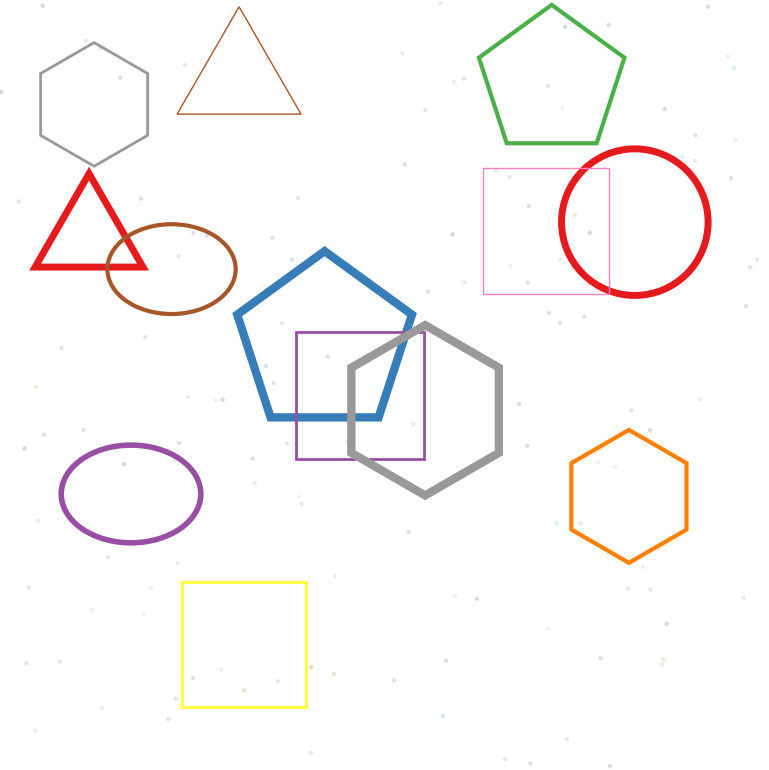[{"shape": "triangle", "thickness": 2.5, "radius": 0.4, "center": [0.116, 0.694]}, {"shape": "circle", "thickness": 2.5, "radius": 0.48, "center": [0.824, 0.712]}, {"shape": "pentagon", "thickness": 3, "radius": 0.6, "center": [0.422, 0.554]}, {"shape": "pentagon", "thickness": 1.5, "radius": 0.5, "center": [0.716, 0.894]}, {"shape": "oval", "thickness": 2, "radius": 0.45, "center": [0.17, 0.358]}, {"shape": "square", "thickness": 1, "radius": 0.41, "center": [0.467, 0.486]}, {"shape": "hexagon", "thickness": 1.5, "radius": 0.43, "center": [0.817, 0.355]}, {"shape": "square", "thickness": 1, "radius": 0.4, "center": [0.316, 0.163]}, {"shape": "oval", "thickness": 1.5, "radius": 0.42, "center": [0.223, 0.65]}, {"shape": "triangle", "thickness": 0.5, "radius": 0.46, "center": [0.31, 0.898]}, {"shape": "square", "thickness": 0.5, "radius": 0.41, "center": [0.709, 0.7]}, {"shape": "hexagon", "thickness": 3, "radius": 0.55, "center": [0.552, 0.467]}, {"shape": "hexagon", "thickness": 1, "radius": 0.4, "center": [0.122, 0.864]}]